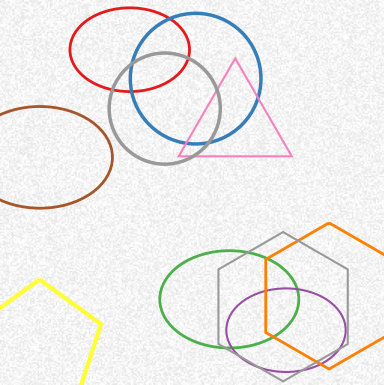[{"shape": "oval", "thickness": 2, "radius": 0.78, "center": [0.337, 0.871]}, {"shape": "circle", "thickness": 2.5, "radius": 0.85, "center": [0.508, 0.796]}, {"shape": "oval", "thickness": 2, "radius": 0.9, "center": [0.596, 0.222]}, {"shape": "oval", "thickness": 1.5, "radius": 0.78, "center": [0.743, 0.142]}, {"shape": "hexagon", "thickness": 2, "radius": 0.95, "center": [0.855, 0.231]}, {"shape": "pentagon", "thickness": 3, "radius": 0.84, "center": [0.103, 0.106]}, {"shape": "oval", "thickness": 2, "radius": 0.94, "center": [0.103, 0.591]}, {"shape": "triangle", "thickness": 1.5, "radius": 0.85, "center": [0.611, 0.679]}, {"shape": "circle", "thickness": 2.5, "radius": 0.72, "center": [0.428, 0.718]}, {"shape": "hexagon", "thickness": 1.5, "radius": 0.97, "center": [0.735, 0.203]}]